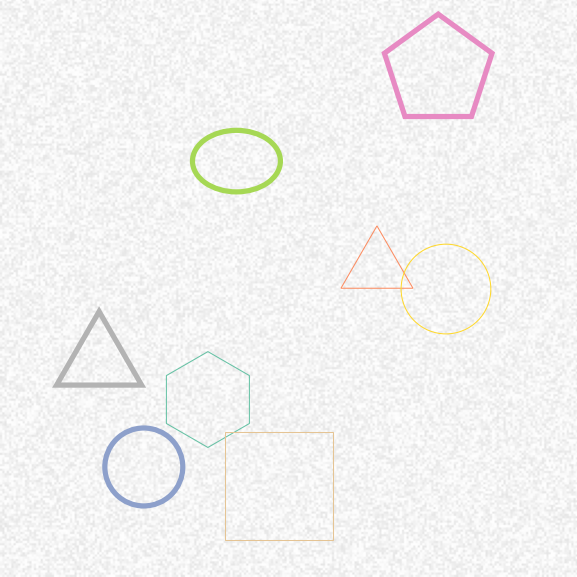[{"shape": "hexagon", "thickness": 0.5, "radius": 0.41, "center": [0.36, 0.307]}, {"shape": "triangle", "thickness": 0.5, "radius": 0.36, "center": [0.653, 0.536]}, {"shape": "circle", "thickness": 2.5, "radius": 0.34, "center": [0.249, 0.191]}, {"shape": "pentagon", "thickness": 2.5, "radius": 0.49, "center": [0.759, 0.877]}, {"shape": "oval", "thickness": 2.5, "radius": 0.38, "center": [0.409, 0.72]}, {"shape": "circle", "thickness": 0.5, "radius": 0.39, "center": [0.772, 0.499]}, {"shape": "square", "thickness": 0.5, "radius": 0.47, "center": [0.483, 0.158]}, {"shape": "triangle", "thickness": 2.5, "radius": 0.42, "center": [0.172, 0.375]}]